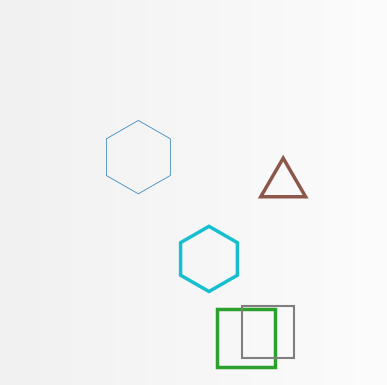[{"shape": "hexagon", "thickness": 0.5, "radius": 0.48, "center": [0.357, 0.592]}, {"shape": "square", "thickness": 2.5, "radius": 0.38, "center": [0.635, 0.122]}, {"shape": "triangle", "thickness": 2.5, "radius": 0.33, "center": [0.731, 0.522]}, {"shape": "square", "thickness": 1.5, "radius": 0.34, "center": [0.691, 0.138]}, {"shape": "hexagon", "thickness": 2.5, "radius": 0.42, "center": [0.539, 0.327]}]